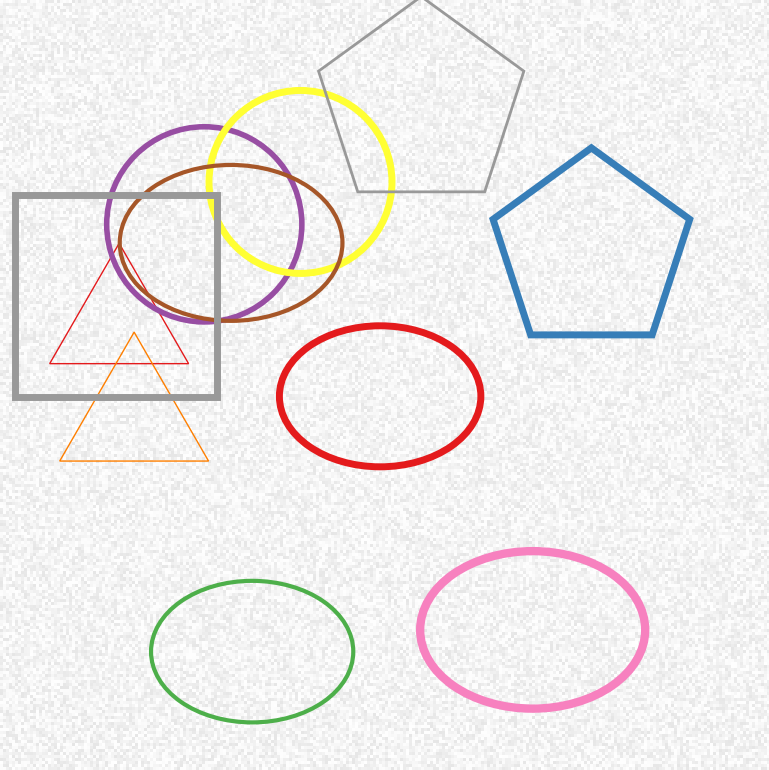[{"shape": "triangle", "thickness": 0.5, "radius": 0.52, "center": [0.155, 0.58]}, {"shape": "oval", "thickness": 2.5, "radius": 0.65, "center": [0.494, 0.485]}, {"shape": "pentagon", "thickness": 2.5, "radius": 0.67, "center": [0.768, 0.674]}, {"shape": "oval", "thickness": 1.5, "radius": 0.66, "center": [0.327, 0.154]}, {"shape": "circle", "thickness": 2, "radius": 0.63, "center": [0.265, 0.709]}, {"shape": "triangle", "thickness": 0.5, "radius": 0.56, "center": [0.174, 0.457]}, {"shape": "circle", "thickness": 2.5, "radius": 0.59, "center": [0.39, 0.764]}, {"shape": "oval", "thickness": 1.5, "radius": 0.72, "center": [0.3, 0.685]}, {"shape": "oval", "thickness": 3, "radius": 0.73, "center": [0.692, 0.182]}, {"shape": "square", "thickness": 2.5, "radius": 0.66, "center": [0.15, 0.615]}, {"shape": "pentagon", "thickness": 1, "radius": 0.7, "center": [0.547, 0.864]}]